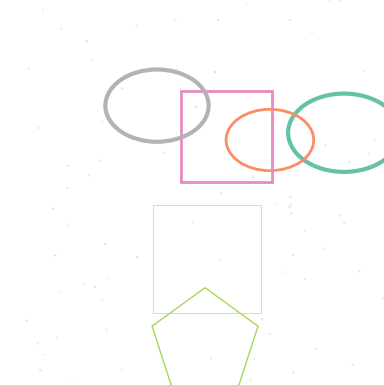[{"shape": "oval", "thickness": 3, "radius": 0.73, "center": [0.894, 0.655]}, {"shape": "oval", "thickness": 2, "radius": 0.57, "center": [0.701, 0.636]}, {"shape": "square", "thickness": 2, "radius": 0.59, "center": [0.589, 0.646]}, {"shape": "pentagon", "thickness": 1, "radius": 0.72, "center": [0.533, 0.108]}, {"shape": "square", "thickness": 0.5, "radius": 0.7, "center": [0.538, 0.327]}, {"shape": "oval", "thickness": 3, "radius": 0.67, "center": [0.408, 0.726]}]